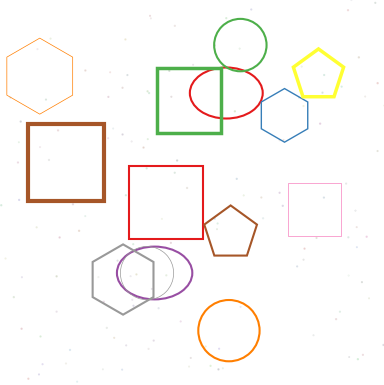[{"shape": "square", "thickness": 1.5, "radius": 0.48, "center": [0.431, 0.475]}, {"shape": "oval", "thickness": 1.5, "radius": 0.47, "center": [0.588, 0.758]}, {"shape": "hexagon", "thickness": 1, "radius": 0.35, "center": [0.739, 0.7]}, {"shape": "circle", "thickness": 1.5, "radius": 0.34, "center": [0.624, 0.883]}, {"shape": "square", "thickness": 2.5, "radius": 0.42, "center": [0.49, 0.739]}, {"shape": "oval", "thickness": 1.5, "radius": 0.49, "center": [0.402, 0.291]}, {"shape": "hexagon", "thickness": 0.5, "radius": 0.49, "center": [0.103, 0.802]}, {"shape": "circle", "thickness": 1.5, "radius": 0.4, "center": [0.595, 0.141]}, {"shape": "pentagon", "thickness": 2.5, "radius": 0.34, "center": [0.827, 0.804]}, {"shape": "square", "thickness": 3, "radius": 0.5, "center": [0.171, 0.578]}, {"shape": "pentagon", "thickness": 1.5, "radius": 0.36, "center": [0.599, 0.394]}, {"shape": "square", "thickness": 0.5, "radius": 0.34, "center": [0.817, 0.457]}, {"shape": "hexagon", "thickness": 1.5, "radius": 0.46, "center": [0.32, 0.274]}, {"shape": "circle", "thickness": 0.5, "radius": 0.35, "center": [0.382, 0.291]}]